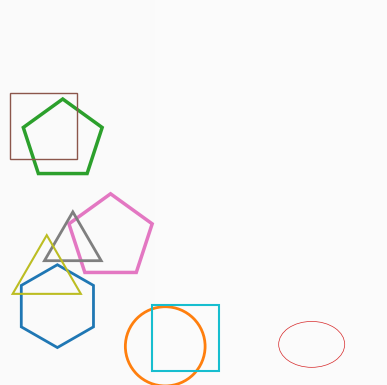[{"shape": "hexagon", "thickness": 2, "radius": 0.54, "center": [0.148, 0.205]}, {"shape": "circle", "thickness": 2, "radius": 0.51, "center": [0.426, 0.1]}, {"shape": "pentagon", "thickness": 2.5, "radius": 0.53, "center": [0.162, 0.636]}, {"shape": "oval", "thickness": 0.5, "radius": 0.43, "center": [0.804, 0.106]}, {"shape": "square", "thickness": 1, "radius": 0.43, "center": [0.113, 0.673]}, {"shape": "pentagon", "thickness": 2.5, "radius": 0.56, "center": [0.285, 0.384]}, {"shape": "triangle", "thickness": 2, "radius": 0.42, "center": [0.188, 0.365]}, {"shape": "triangle", "thickness": 1.5, "radius": 0.51, "center": [0.121, 0.288]}, {"shape": "square", "thickness": 1.5, "radius": 0.43, "center": [0.478, 0.123]}]